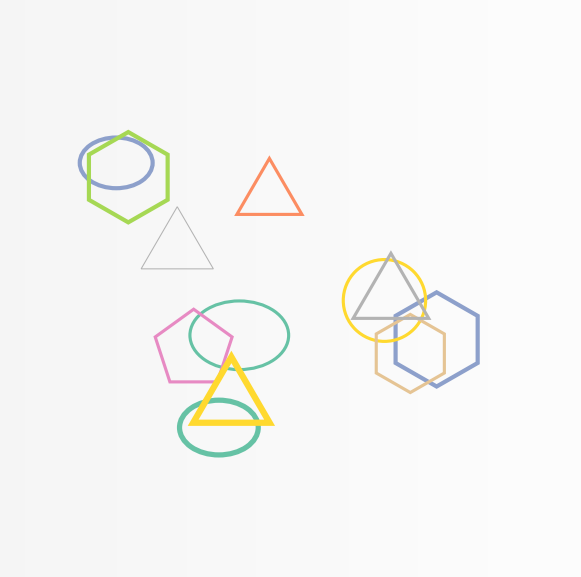[{"shape": "oval", "thickness": 1.5, "radius": 0.42, "center": [0.412, 0.419]}, {"shape": "oval", "thickness": 2.5, "radius": 0.34, "center": [0.377, 0.259]}, {"shape": "triangle", "thickness": 1.5, "radius": 0.32, "center": [0.463, 0.66]}, {"shape": "oval", "thickness": 2, "radius": 0.31, "center": [0.2, 0.717]}, {"shape": "hexagon", "thickness": 2, "radius": 0.41, "center": [0.751, 0.411]}, {"shape": "pentagon", "thickness": 1.5, "radius": 0.35, "center": [0.333, 0.394]}, {"shape": "hexagon", "thickness": 2, "radius": 0.39, "center": [0.221, 0.692]}, {"shape": "circle", "thickness": 1.5, "radius": 0.35, "center": [0.661, 0.479]}, {"shape": "triangle", "thickness": 3, "radius": 0.38, "center": [0.398, 0.305]}, {"shape": "hexagon", "thickness": 1.5, "radius": 0.34, "center": [0.706, 0.387]}, {"shape": "triangle", "thickness": 1.5, "radius": 0.38, "center": [0.673, 0.485]}, {"shape": "triangle", "thickness": 0.5, "radius": 0.36, "center": [0.305, 0.569]}]